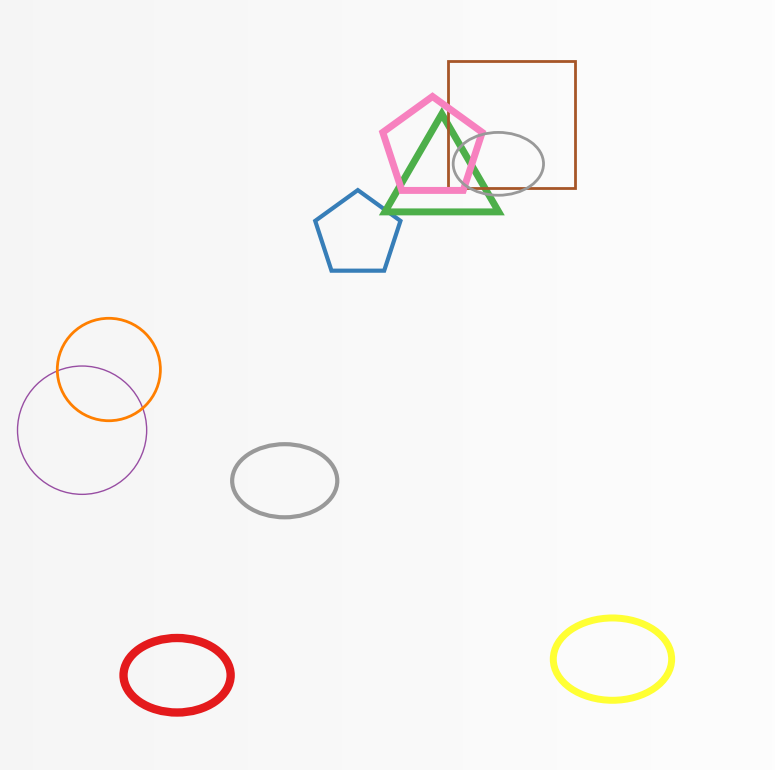[{"shape": "oval", "thickness": 3, "radius": 0.35, "center": [0.228, 0.123]}, {"shape": "pentagon", "thickness": 1.5, "radius": 0.29, "center": [0.462, 0.695]}, {"shape": "triangle", "thickness": 2.5, "radius": 0.42, "center": [0.57, 0.767]}, {"shape": "circle", "thickness": 0.5, "radius": 0.42, "center": [0.106, 0.441]}, {"shape": "circle", "thickness": 1, "radius": 0.33, "center": [0.14, 0.52]}, {"shape": "oval", "thickness": 2.5, "radius": 0.38, "center": [0.79, 0.144]}, {"shape": "square", "thickness": 1, "radius": 0.41, "center": [0.66, 0.838]}, {"shape": "pentagon", "thickness": 2.5, "radius": 0.34, "center": [0.558, 0.807]}, {"shape": "oval", "thickness": 1, "radius": 0.29, "center": [0.643, 0.787]}, {"shape": "oval", "thickness": 1.5, "radius": 0.34, "center": [0.367, 0.376]}]